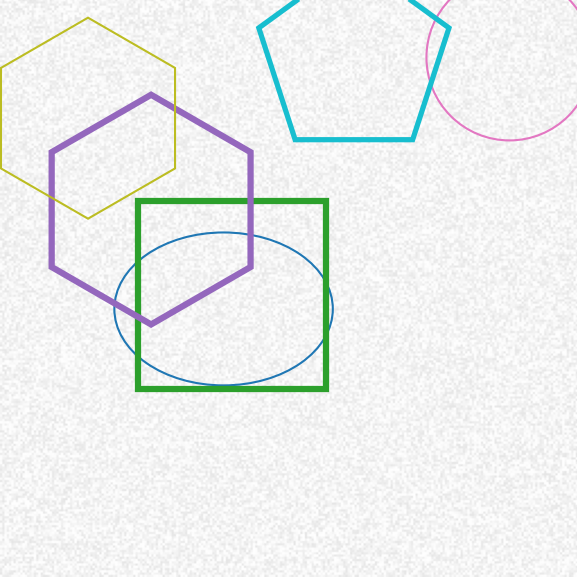[{"shape": "oval", "thickness": 1, "radius": 0.95, "center": [0.387, 0.464]}, {"shape": "square", "thickness": 3, "radius": 0.81, "center": [0.402, 0.489]}, {"shape": "hexagon", "thickness": 3, "radius": 0.99, "center": [0.262, 0.636]}, {"shape": "circle", "thickness": 1, "radius": 0.72, "center": [0.882, 0.9]}, {"shape": "hexagon", "thickness": 1, "radius": 0.87, "center": [0.152, 0.794]}, {"shape": "pentagon", "thickness": 2.5, "radius": 0.87, "center": [0.613, 0.897]}]